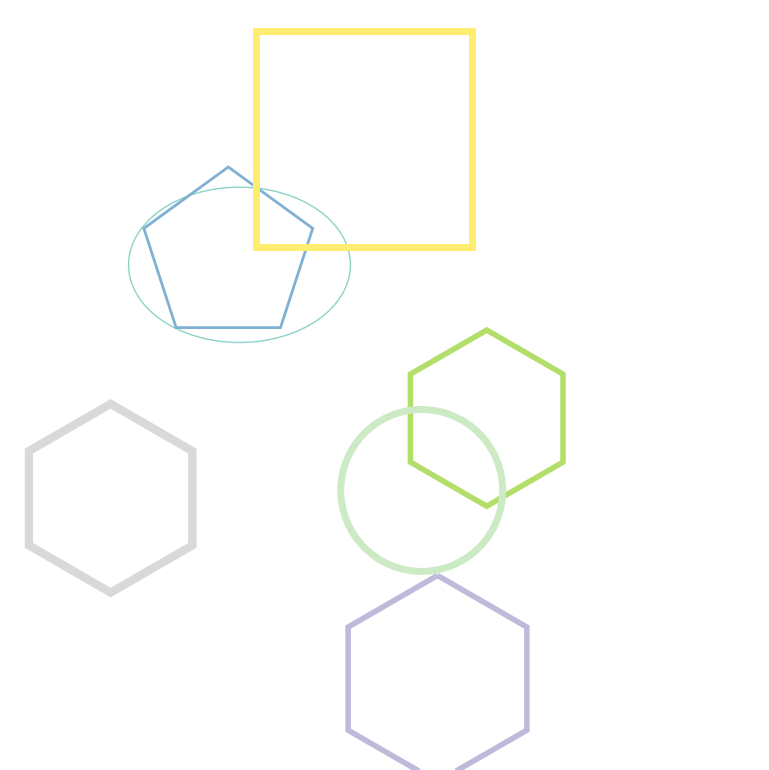[{"shape": "oval", "thickness": 0.5, "radius": 0.72, "center": [0.311, 0.656]}, {"shape": "hexagon", "thickness": 2, "radius": 0.67, "center": [0.568, 0.119]}, {"shape": "pentagon", "thickness": 1, "radius": 0.58, "center": [0.296, 0.668]}, {"shape": "hexagon", "thickness": 2, "radius": 0.57, "center": [0.632, 0.457]}, {"shape": "hexagon", "thickness": 3, "radius": 0.61, "center": [0.144, 0.353]}, {"shape": "circle", "thickness": 2.5, "radius": 0.53, "center": [0.548, 0.363]}, {"shape": "square", "thickness": 2.5, "radius": 0.7, "center": [0.473, 0.82]}]